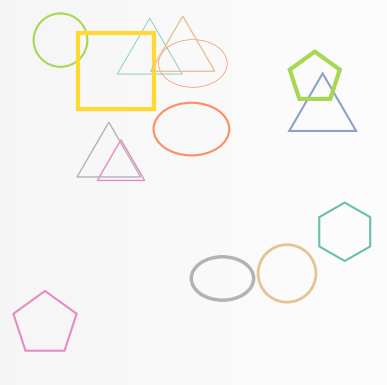[{"shape": "triangle", "thickness": 0.5, "radius": 0.48, "center": [0.386, 0.856]}, {"shape": "hexagon", "thickness": 1.5, "radius": 0.38, "center": [0.89, 0.398]}, {"shape": "oval", "thickness": 1.5, "radius": 0.49, "center": [0.494, 0.665]}, {"shape": "oval", "thickness": 0.5, "radius": 0.44, "center": [0.498, 0.835]}, {"shape": "triangle", "thickness": 1.5, "radius": 0.5, "center": [0.833, 0.71]}, {"shape": "triangle", "thickness": 1, "radius": 0.35, "center": [0.312, 0.567]}, {"shape": "pentagon", "thickness": 1.5, "radius": 0.43, "center": [0.116, 0.159]}, {"shape": "pentagon", "thickness": 3, "radius": 0.34, "center": [0.812, 0.798]}, {"shape": "circle", "thickness": 1.5, "radius": 0.35, "center": [0.156, 0.896]}, {"shape": "square", "thickness": 3, "radius": 0.49, "center": [0.298, 0.815]}, {"shape": "circle", "thickness": 2, "radius": 0.37, "center": [0.741, 0.29]}, {"shape": "triangle", "thickness": 1, "radius": 0.48, "center": [0.472, 0.863]}, {"shape": "oval", "thickness": 2.5, "radius": 0.4, "center": [0.574, 0.277]}, {"shape": "triangle", "thickness": 1, "radius": 0.47, "center": [0.281, 0.588]}]